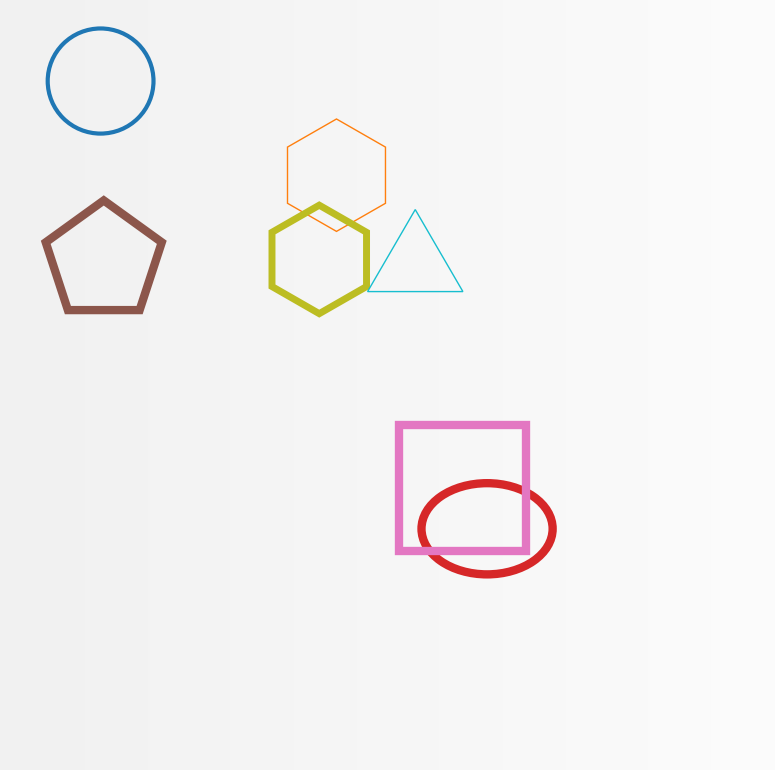[{"shape": "circle", "thickness": 1.5, "radius": 0.34, "center": [0.13, 0.895]}, {"shape": "hexagon", "thickness": 0.5, "radius": 0.36, "center": [0.434, 0.772]}, {"shape": "oval", "thickness": 3, "radius": 0.42, "center": [0.628, 0.313]}, {"shape": "pentagon", "thickness": 3, "radius": 0.39, "center": [0.134, 0.661]}, {"shape": "square", "thickness": 3, "radius": 0.41, "center": [0.596, 0.366]}, {"shape": "hexagon", "thickness": 2.5, "radius": 0.35, "center": [0.412, 0.663]}, {"shape": "triangle", "thickness": 0.5, "radius": 0.36, "center": [0.536, 0.657]}]